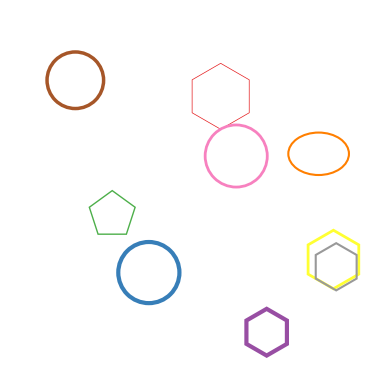[{"shape": "hexagon", "thickness": 0.5, "radius": 0.43, "center": [0.573, 0.75]}, {"shape": "circle", "thickness": 3, "radius": 0.4, "center": [0.387, 0.292]}, {"shape": "pentagon", "thickness": 1, "radius": 0.31, "center": [0.291, 0.442]}, {"shape": "hexagon", "thickness": 3, "radius": 0.3, "center": [0.693, 0.137]}, {"shape": "oval", "thickness": 1.5, "radius": 0.39, "center": [0.828, 0.601]}, {"shape": "hexagon", "thickness": 2, "radius": 0.38, "center": [0.866, 0.326]}, {"shape": "circle", "thickness": 2.5, "radius": 0.37, "center": [0.196, 0.792]}, {"shape": "circle", "thickness": 2, "radius": 0.4, "center": [0.614, 0.595]}, {"shape": "hexagon", "thickness": 1.5, "radius": 0.31, "center": [0.873, 0.307]}]